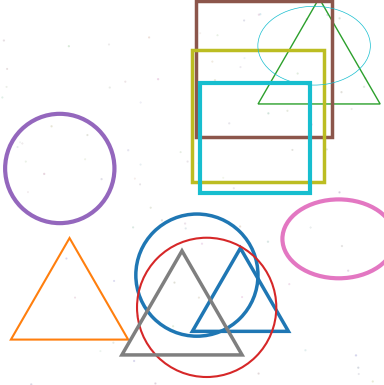[{"shape": "triangle", "thickness": 2.5, "radius": 0.72, "center": [0.624, 0.211]}, {"shape": "circle", "thickness": 2.5, "radius": 0.79, "center": [0.511, 0.285]}, {"shape": "triangle", "thickness": 1.5, "radius": 0.88, "center": [0.181, 0.206]}, {"shape": "triangle", "thickness": 1, "radius": 0.92, "center": [0.829, 0.822]}, {"shape": "circle", "thickness": 1.5, "radius": 0.9, "center": [0.537, 0.202]}, {"shape": "circle", "thickness": 3, "radius": 0.71, "center": [0.155, 0.562]}, {"shape": "square", "thickness": 2.5, "radius": 0.89, "center": [0.686, 0.821]}, {"shape": "oval", "thickness": 3, "radius": 0.73, "center": [0.88, 0.38]}, {"shape": "triangle", "thickness": 2.5, "radius": 0.9, "center": [0.473, 0.168]}, {"shape": "square", "thickness": 2.5, "radius": 0.86, "center": [0.671, 0.698]}, {"shape": "oval", "thickness": 0.5, "radius": 0.73, "center": [0.816, 0.881]}, {"shape": "square", "thickness": 3, "radius": 0.72, "center": [0.663, 0.641]}]